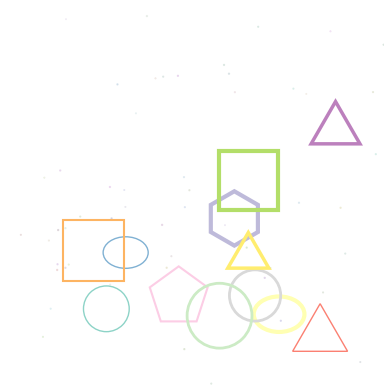[{"shape": "circle", "thickness": 1, "radius": 0.3, "center": [0.276, 0.198]}, {"shape": "oval", "thickness": 3, "radius": 0.33, "center": [0.725, 0.184]}, {"shape": "hexagon", "thickness": 3, "radius": 0.35, "center": [0.609, 0.433]}, {"shape": "triangle", "thickness": 1, "radius": 0.41, "center": [0.831, 0.129]}, {"shape": "oval", "thickness": 1, "radius": 0.29, "center": [0.326, 0.344]}, {"shape": "square", "thickness": 1.5, "radius": 0.39, "center": [0.243, 0.35]}, {"shape": "square", "thickness": 3, "radius": 0.39, "center": [0.645, 0.531]}, {"shape": "pentagon", "thickness": 1.5, "radius": 0.4, "center": [0.464, 0.229]}, {"shape": "circle", "thickness": 2, "radius": 0.33, "center": [0.663, 0.233]}, {"shape": "triangle", "thickness": 2.5, "radius": 0.37, "center": [0.872, 0.663]}, {"shape": "circle", "thickness": 2, "radius": 0.42, "center": [0.57, 0.18]}, {"shape": "triangle", "thickness": 2.5, "radius": 0.31, "center": [0.645, 0.334]}]